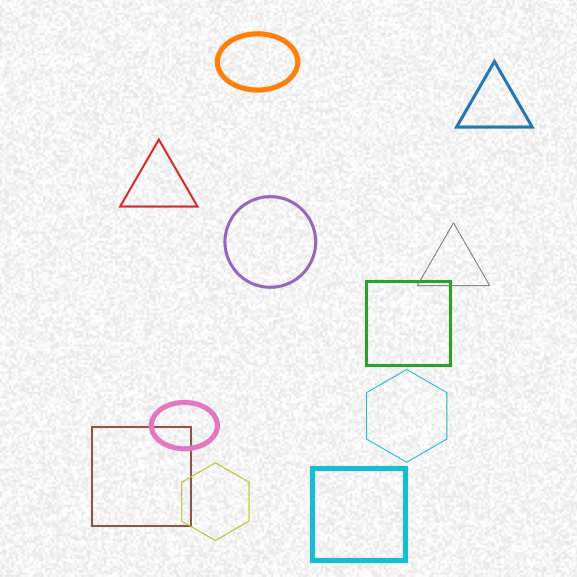[{"shape": "triangle", "thickness": 1.5, "radius": 0.38, "center": [0.856, 0.817]}, {"shape": "oval", "thickness": 2.5, "radius": 0.35, "center": [0.446, 0.892]}, {"shape": "square", "thickness": 1.5, "radius": 0.36, "center": [0.706, 0.441]}, {"shape": "triangle", "thickness": 1, "radius": 0.39, "center": [0.275, 0.68]}, {"shape": "circle", "thickness": 1.5, "radius": 0.39, "center": [0.468, 0.58]}, {"shape": "square", "thickness": 1, "radius": 0.43, "center": [0.245, 0.175]}, {"shape": "oval", "thickness": 2.5, "radius": 0.29, "center": [0.319, 0.262]}, {"shape": "triangle", "thickness": 0.5, "radius": 0.36, "center": [0.785, 0.541]}, {"shape": "hexagon", "thickness": 0.5, "radius": 0.34, "center": [0.373, 0.13]}, {"shape": "square", "thickness": 2.5, "radius": 0.4, "center": [0.621, 0.11]}, {"shape": "hexagon", "thickness": 0.5, "radius": 0.4, "center": [0.704, 0.279]}]